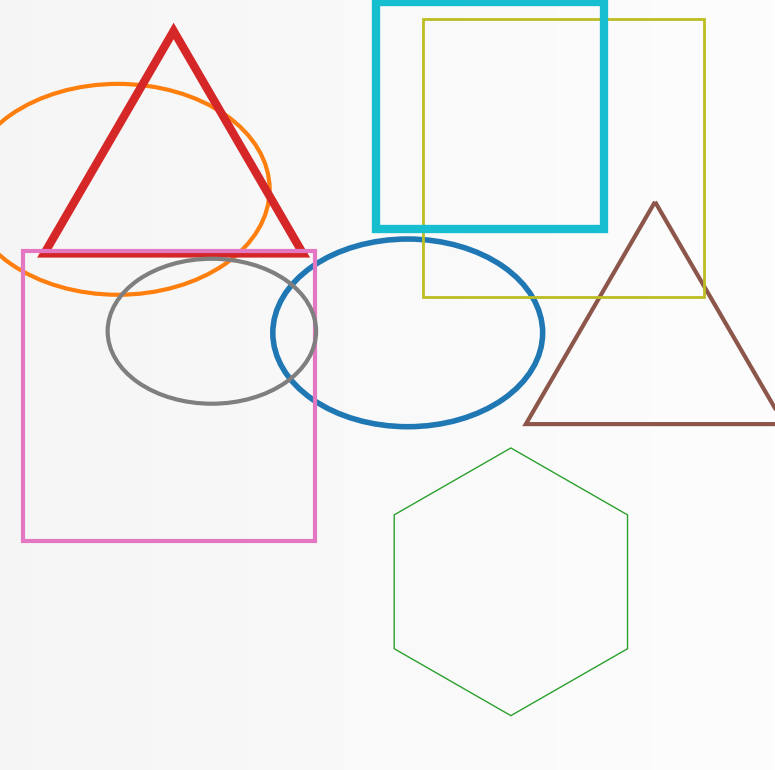[{"shape": "oval", "thickness": 2, "radius": 0.87, "center": [0.526, 0.568]}, {"shape": "oval", "thickness": 1.5, "radius": 0.98, "center": [0.152, 0.754]}, {"shape": "hexagon", "thickness": 0.5, "radius": 0.87, "center": [0.659, 0.244]}, {"shape": "triangle", "thickness": 3, "radius": 0.96, "center": [0.224, 0.767]}, {"shape": "triangle", "thickness": 1.5, "radius": 0.96, "center": [0.845, 0.545]}, {"shape": "square", "thickness": 1.5, "radius": 0.94, "center": [0.218, 0.485]}, {"shape": "oval", "thickness": 1.5, "radius": 0.67, "center": [0.273, 0.57]}, {"shape": "square", "thickness": 1, "radius": 0.9, "center": [0.727, 0.795]}, {"shape": "square", "thickness": 3, "radius": 0.74, "center": [0.632, 0.85]}]